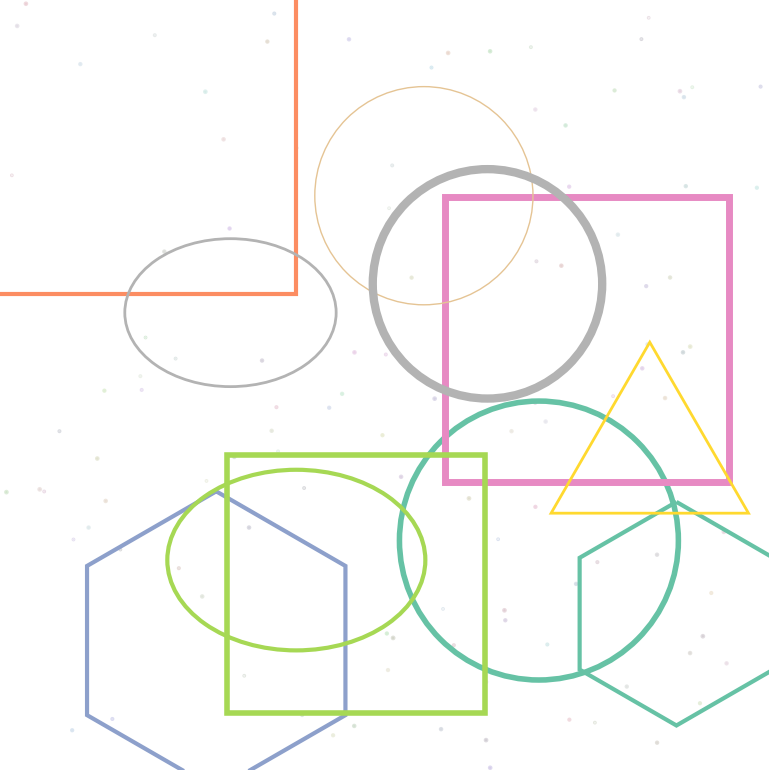[{"shape": "circle", "thickness": 2, "radius": 0.91, "center": [0.7, 0.298]}, {"shape": "hexagon", "thickness": 1.5, "radius": 0.73, "center": [0.878, 0.203]}, {"shape": "square", "thickness": 1.5, "radius": 1.0, "center": [0.185, 0.817]}, {"shape": "hexagon", "thickness": 1.5, "radius": 0.97, "center": [0.281, 0.168]}, {"shape": "square", "thickness": 2.5, "radius": 0.92, "center": [0.763, 0.559]}, {"shape": "square", "thickness": 2, "radius": 0.84, "center": [0.462, 0.241]}, {"shape": "oval", "thickness": 1.5, "radius": 0.84, "center": [0.385, 0.273]}, {"shape": "triangle", "thickness": 1, "radius": 0.74, "center": [0.844, 0.408]}, {"shape": "circle", "thickness": 0.5, "radius": 0.71, "center": [0.551, 0.746]}, {"shape": "circle", "thickness": 3, "radius": 0.74, "center": [0.633, 0.631]}, {"shape": "oval", "thickness": 1, "radius": 0.69, "center": [0.299, 0.594]}]